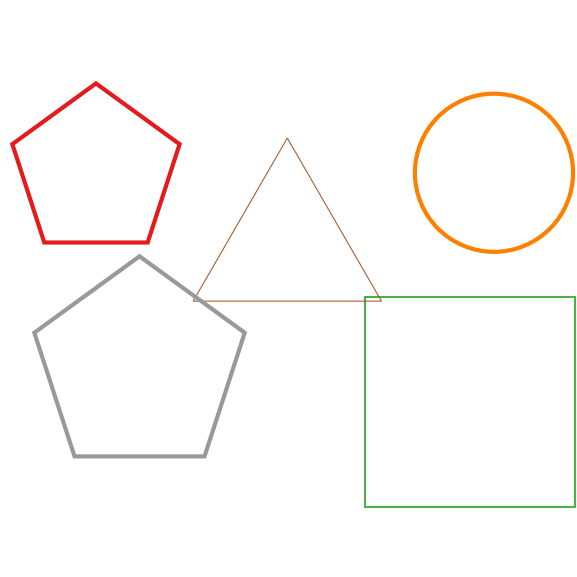[{"shape": "pentagon", "thickness": 2, "radius": 0.76, "center": [0.166, 0.702]}, {"shape": "square", "thickness": 1, "radius": 0.91, "center": [0.814, 0.303]}, {"shape": "circle", "thickness": 2, "radius": 0.68, "center": [0.855, 0.7]}, {"shape": "triangle", "thickness": 0.5, "radius": 0.94, "center": [0.498, 0.572]}, {"shape": "pentagon", "thickness": 2, "radius": 0.96, "center": [0.242, 0.364]}]